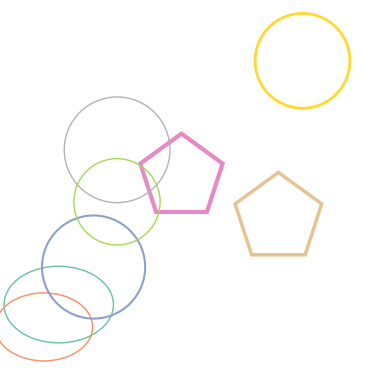[{"shape": "oval", "thickness": 1, "radius": 0.71, "center": [0.153, 0.209]}, {"shape": "oval", "thickness": 1, "radius": 0.63, "center": [0.114, 0.151]}, {"shape": "circle", "thickness": 1.5, "radius": 0.67, "center": [0.243, 0.306]}, {"shape": "pentagon", "thickness": 3, "radius": 0.56, "center": [0.471, 0.54]}, {"shape": "circle", "thickness": 1, "radius": 0.56, "center": [0.304, 0.476]}, {"shape": "circle", "thickness": 2, "radius": 0.62, "center": [0.786, 0.842]}, {"shape": "pentagon", "thickness": 2.5, "radius": 0.59, "center": [0.723, 0.434]}, {"shape": "circle", "thickness": 1, "radius": 0.69, "center": [0.304, 0.611]}]